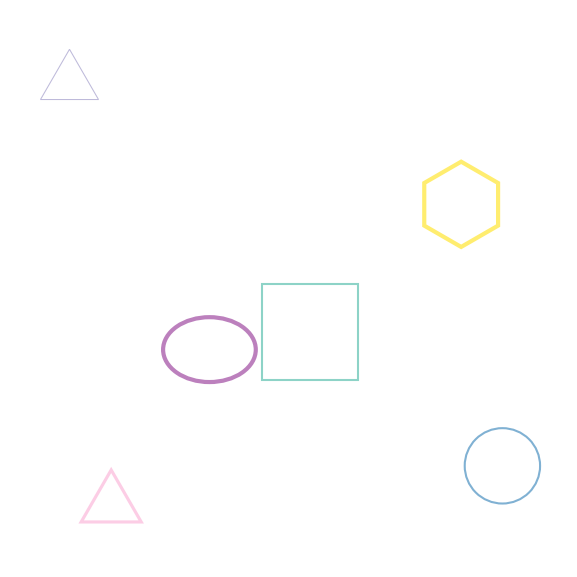[{"shape": "square", "thickness": 1, "radius": 0.42, "center": [0.537, 0.425]}, {"shape": "triangle", "thickness": 0.5, "radius": 0.29, "center": [0.12, 0.856]}, {"shape": "circle", "thickness": 1, "radius": 0.33, "center": [0.87, 0.192]}, {"shape": "triangle", "thickness": 1.5, "radius": 0.3, "center": [0.193, 0.125]}, {"shape": "oval", "thickness": 2, "radius": 0.4, "center": [0.363, 0.394]}, {"shape": "hexagon", "thickness": 2, "radius": 0.37, "center": [0.799, 0.645]}]